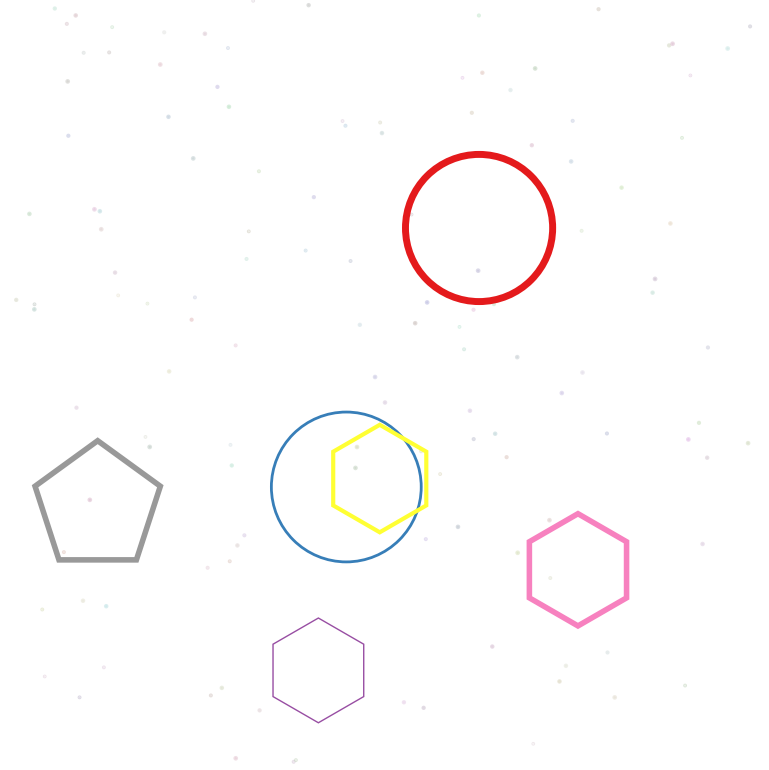[{"shape": "circle", "thickness": 2.5, "radius": 0.48, "center": [0.622, 0.704]}, {"shape": "circle", "thickness": 1, "radius": 0.49, "center": [0.45, 0.368]}, {"shape": "hexagon", "thickness": 0.5, "radius": 0.34, "center": [0.413, 0.129]}, {"shape": "hexagon", "thickness": 1.5, "radius": 0.35, "center": [0.493, 0.379]}, {"shape": "hexagon", "thickness": 2, "radius": 0.36, "center": [0.751, 0.26]}, {"shape": "pentagon", "thickness": 2, "radius": 0.43, "center": [0.127, 0.342]}]